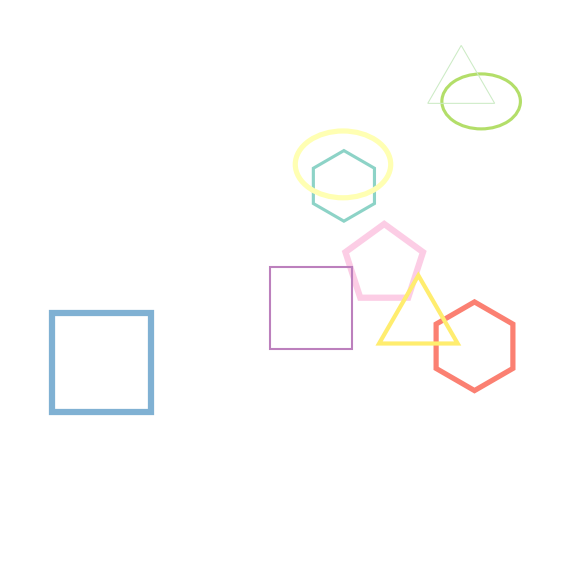[{"shape": "hexagon", "thickness": 1.5, "radius": 0.31, "center": [0.596, 0.677]}, {"shape": "oval", "thickness": 2.5, "radius": 0.41, "center": [0.594, 0.714]}, {"shape": "hexagon", "thickness": 2.5, "radius": 0.38, "center": [0.822, 0.4]}, {"shape": "square", "thickness": 3, "radius": 0.43, "center": [0.175, 0.372]}, {"shape": "oval", "thickness": 1.5, "radius": 0.34, "center": [0.833, 0.824]}, {"shape": "pentagon", "thickness": 3, "radius": 0.35, "center": [0.665, 0.541]}, {"shape": "square", "thickness": 1, "radius": 0.35, "center": [0.539, 0.466]}, {"shape": "triangle", "thickness": 0.5, "radius": 0.33, "center": [0.799, 0.854]}, {"shape": "triangle", "thickness": 2, "radius": 0.39, "center": [0.724, 0.444]}]